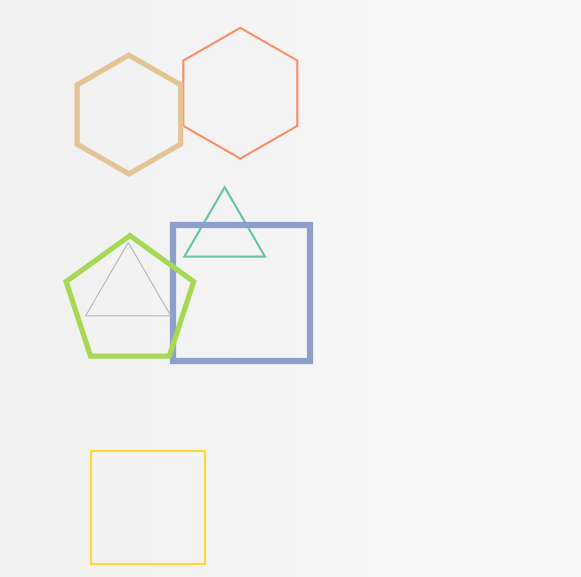[{"shape": "triangle", "thickness": 1, "radius": 0.4, "center": [0.387, 0.595]}, {"shape": "hexagon", "thickness": 1, "radius": 0.57, "center": [0.413, 0.838]}, {"shape": "square", "thickness": 3, "radius": 0.59, "center": [0.415, 0.492]}, {"shape": "pentagon", "thickness": 2.5, "radius": 0.58, "center": [0.224, 0.476]}, {"shape": "square", "thickness": 1, "radius": 0.49, "center": [0.254, 0.12]}, {"shape": "hexagon", "thickness": 2.5, "radius": 0.51, "center": [0.222, 0.801]}, {"shape": "triangle", "thickness": 0.5, "radius": 0.42, "center": [0.221, 0.495]}]